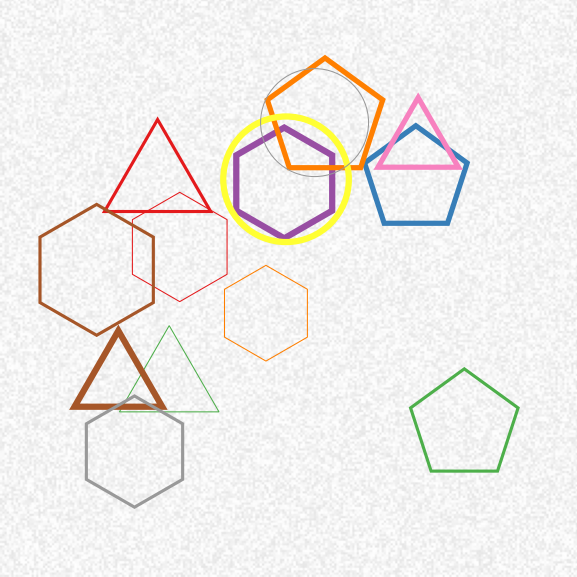[{"shape": "triangle", "thickness": 1.5, "radius": 0.53, "center": [0.273, 0.686]}, {"shape": "hexagon", "thickness": 0.5, "radius": 0.47, "center": [0.311, 0.571]}, {"shape": "pentagon", "thickness": 2.5, "radius": 0.47, "center": [0.72, 0.688]}, {"shape": "pentagon", "thickness": 1.5, "radius": 0.49, "center": [0.804, 0.263]}, {"shape": "triangle", "thickness": 0.5, "radius": 0.5, "center": [0.293, 0.336]}, {"shape": "hexagon", "thickness": 3, "radius": 0.48, "center": [0.492, 0.682]}, {"shape": "hexagon", "thickness": 0.5, "radius": 0.41, "center": [0.461, 0.457]}, {"shape": "pentagon", "thickness": 2.5, "radius": 0.53, "center": [0.563, 0.794]}, {"shape": "circle", "thickness": 3, "radius": 0.54, "center": [0.495, 0.689]}, {"shape": "triangle", "thickness": 3, "radius": 0.44, "center": [0.205, 0.339]}, {"shape": "hexagon", "thickness": 1.5, "radius": 0.57, "center": [0.167, 0.532]}, {"shape": "triangle", "thickness": 2.5, "radius": 0.4, "center": [0.724, 0.75]}, {"shape": "circle", "thickness": 0.5, "radius": 0.47, "center": [0.545, 0.787]}, {"shape": "hexagon", "thickness": 1.5, "radius": 0.48, "center": [0.233, 0.217]}]